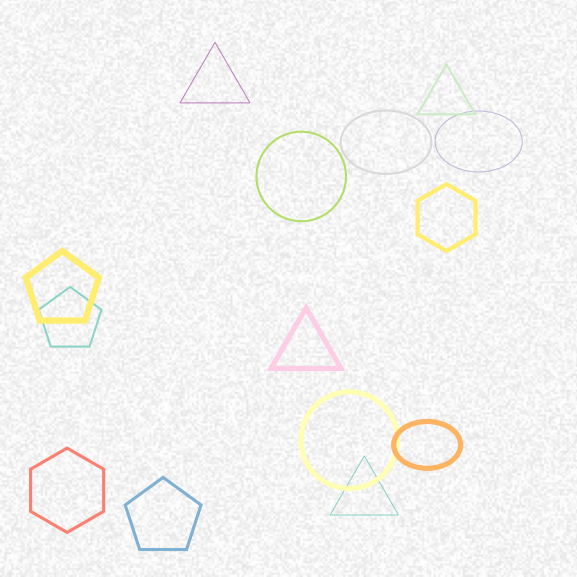[{"shape": "triangle", "thickness": 0.5, "radius": 0.34, "center": [0.631, 0.142]}, {"shape": "pentagon", "thickness": 1, "radius": 0.29, "center": [0.121, 0.445]}, {"shape": "circle", "thickness": 2.5, "radius": 0.42, "center": [0.605, 0.237]}, {"shape": "oval", "thickness": 0.5, "radius": 0.38, "center": [0.829, 0.754]}, {"shape": "hexagon", "thickness": 1.5, "radius": 0.37, "center": [0.116, 0.15]}, {"shape": "pentagon", "thickness": 1.5, "radius": 0.35, "center": [0.282, 0.103]}, {"shape": "oval", "thickness": 2.5, "radius": 0.29, "center": [0.74, 0.229]}, {"shape": "circle", "thickness": 1, "radius": 0.39, "center": [0.522, 0.694]}, {"shape": "triangle", "thickness": 2.5, "radius": 0.35, "center": [0.53, 0.396]}, {"shape": "oval", "thickness": 1, "radius": 0.39, "center": [0.669, 0.753]}, {"shape": "triangle", "thickness": 0.5, "radius": 0.35, "center": [0.372, 0.856]}, {"shape": "triangle", "thickness": 1, "radius": 0.29, "center": [0.773, 0.83]}, {"shape": "pentagon", "thickness": 3, "radius": 0.33, "center": [0.108, 0.498]}, {"shape": "hexagon", "thickness": 2, "radius": 0.29, "center": [0.773, 0.622]}]